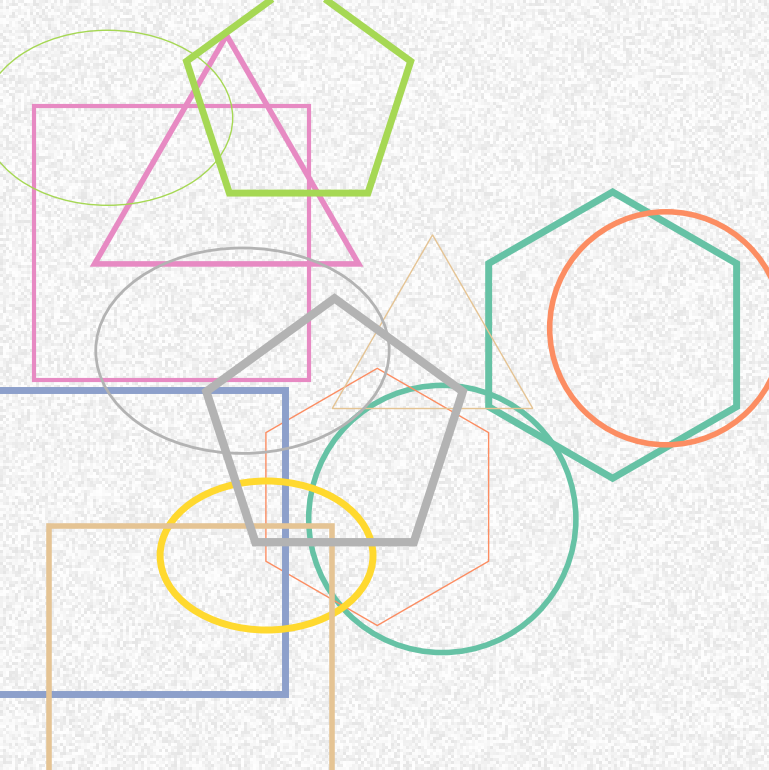[{"shape": "hexagon", "thickness": 2.5, "radius": 0.93, "center": [0.796, 0.565]}, {"shape": "circle", "thickness": 2, "radius": 0.87, "center": [0.574, 0.326]}, {"shape": "hexagon", "thickness": 0.5, "radius": 0.83, "center": [0.49, 0.355]}, {"shape": "circle", "thickness": 2, "radius": 0.76, "center": [0.865, 0.574]}, {"shape": "square", "thickness": 2.5, "radius": 0.99, "center": [0.173, 0.296]}, {"shape": "triangle", "thickness": 2, "radius": 0.99, "center": [0.294, 0.756]}, {"shape": "square", "thickness": 1.5, "radius": 0.89, "center": [0.223, 0.684]}, {"shape": "oval", "thickness": 0.5, "radius": 0.81, "center": [0.14, 0.847]}, {"shape": "pentagon", "thickness": 2.5, "radius": 0.77, "center": [0.388, 0.873]}, {"shape": "oval", "thickness": 2.5, "radius": 0.69, "center": [0.346, 0.279]}, {"shape": "triangle", "thickness": 0.5, "radius": 0.75, "center": [0.562, 0.545]}, {"shape": "square", "thickness": 2, "radius": 0.92, "center": [0.247, 0.133]}, {"shape": "pentagon", "thickness": 3, "radius": 0.88, "center": [0.434, 0.437]}, {"shape": "oval", "thickness": 1, "radius": 0.95, "center": [0.315, 0.545]}]